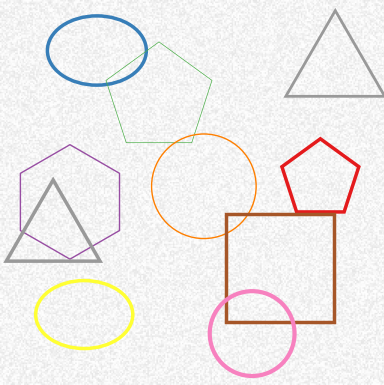[{"shape": "pentagon", "thickness": 2.5, "radius": 0.53, "center": [0.832, 0.534]}, {"shape": "oval", "thickness": 2.5, "radius": 0.64, "center": [0.252, 0.869]}, {"shape": "pentagon", "thickness": 0.5, "radius": 0.72, "center": [0.413, 0.746]}, {"shape": "hexagon", "thickness": 1, "radius": 0.74, "center": [0.182, 0.476]}, {"shape": "circle", "thickness": 1, "radius": 0.68, "center": [0.53, 0.516]}, {"shape": "oval", "thickness": 2.5, "radius": 0.63, "center": [0.219, 0.183]}, {"shape": "square", "thickness": 2.5, "radius": 0.7, "center": [0.728, 0.303]}, {"shape": "circle", "thickness": 3, "radius": 0.55, "center": [0.655, 0.134]}, {"shape": "triangle", "thickness": 2.5, "radius": 0.7, "center": [0.138, 0.392]}, {"shape": "triangle", "thickness": 2, "radius": 0.74, "center": [0.871, 0.824]}]